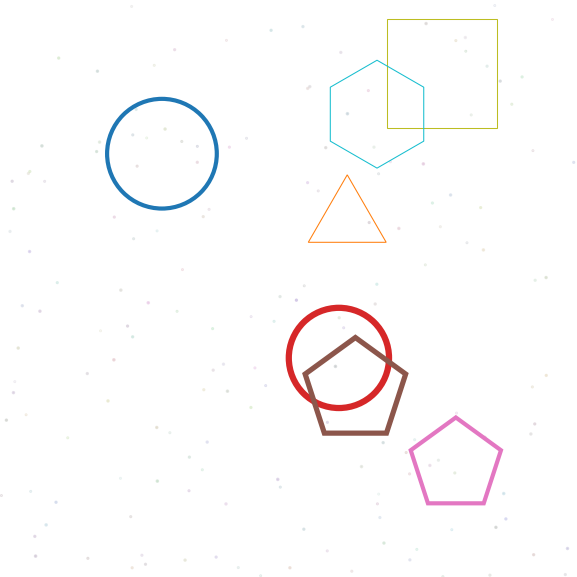[{"shape": "circle", "thickness": 2, "radius": 0.47, "center": [0.28, 0.733]}, {"shape": "triangle", "thickness": 0.5, "radius": 0.39, "center": [0.601, 0.619]}, {"shape": "circle", "thickness": 3, "radius": 0.43, "center": [0.587, 0.379]}, {"shape": "pentagon", "thickness": 2.5, "radius": 0.46, "center": [0.615, 0.323]}, {"shape": "pentagon", "thickness": 2, "radius": 0.41, "center": [0.789, 0.194]}, {"shape": "square", "thickness": 0.5, "radius": 0.47, "center": [0.765, 0.872]}, {"shape": "hexagon", "thickness": 0.5, "radius": 0.47, "center": [0.653, 0.801]}]